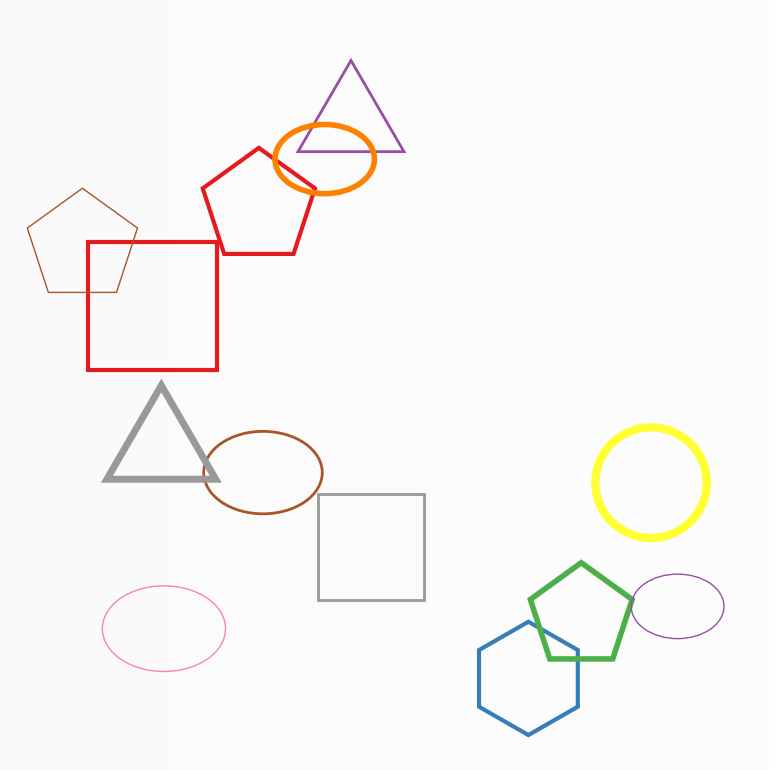[{"shape": "square", "thickness": 1.5, "radius": 0.42, "center": [0.197, 0.603]}, {"shape": "pentagon", "thickness": 1.5, "radius": 0.38, "center": [0.334, 0.732]}, {"shape": "hexagon", "thickness": 1.5, "radius": 0.37, "center": [0.682, 0.119]}, {"shape": "pentagon", "thickness": 2, "radius": 0.35, "center": [0.75, 0.2]}, {"shape": "oval", "thickness": 0.5, "radius": 0.3, "center": [0.874, 0.213]}, {"shape": "triangle", "thickness": 1, "radius": 0.39, "center": [0.453, 0.843]}, {"shape": "oval", "thickness": 2, "radius": 0.32, "center": [0.419, 0.793]}, {"shape": "circle", "thickness": 3, "radius": 0.36, "center": [0.84, 0.373]}, {"shape": "pentagon", "thickness": 0.5, "radius": 0.37, "center": [0.106, 0.681]}, {"shape": "oval", "thickness": 1, "radius": 0.38, "center": [0.339, 0.386]}, {"shape": "oval", "thickness": 0.5, "radius": 0.4, "center": [0.212, 0.184]}, {"shape": "triangle", "thickness": 2.5, "radius": 0.41, "center": [0.208, 0.418]}, {"shape": "square", "thickness": 1, "radius": 0.34, "center": [0.479, 0.29]}]